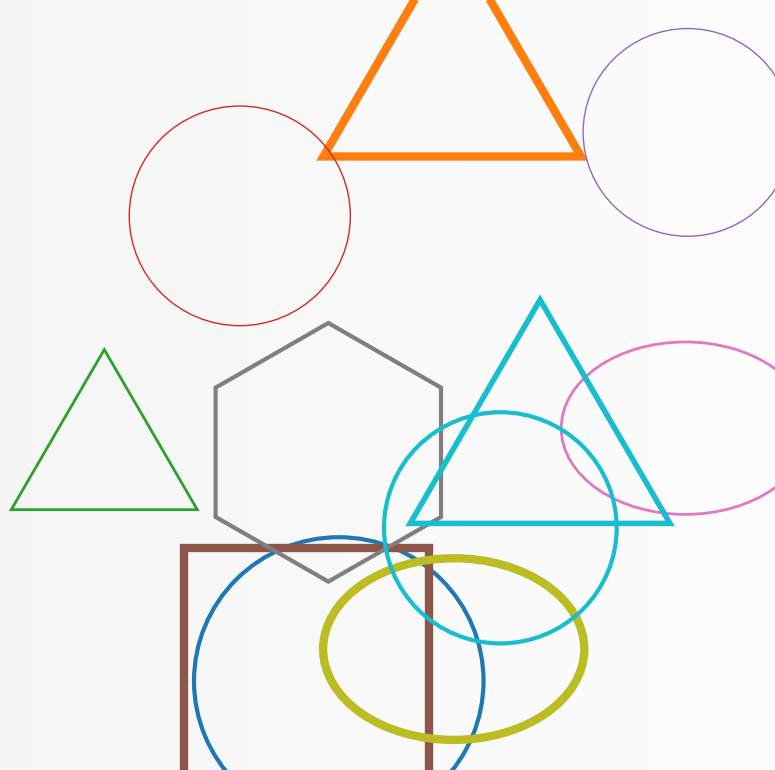[{"shape": "circle", "thickness": 1.5, "radius": 0.93, "center": [0.437, 0.116]}, {"shape": "triangle", "thickness": 3, "radius": 0.96, "center": [0.584, 0.893]}, {"shape": "triangle", "thickness": 1, "radius": 0.69, "center": [0.135, 0.407]}, {"shape": "circle", "thickness": 0.5, "radius": 0.71, "center": [0.309, 0.72]}, {"shape": "circle", "thickness": 0.5, "radius": 0.67, "center": [0.887, 0.828]}, {"shape": "square", "thickness": 3, "radius": 0.79, "center": [0.395, 0.13]}, {"shape": "oval", "thickness": 1, "radius": 0.8, "center": [0.884, 0.444]}, {"shape": "hexagon", "thickness": 1.5, "radius": 0.84, "center": [0.424, 0.413]}, {"shape": "oval", "thickness": 3, "radius": 0.84, "center": [0.585, 0.157]}, {"shape": "circle", "thickness": 1.5, "radius": 0.75, "center": [0.646, 0.314]}, {"shape": "triangle", "thickness": 2, "radius": 0.97, "center": [0.697, 0.417]}]